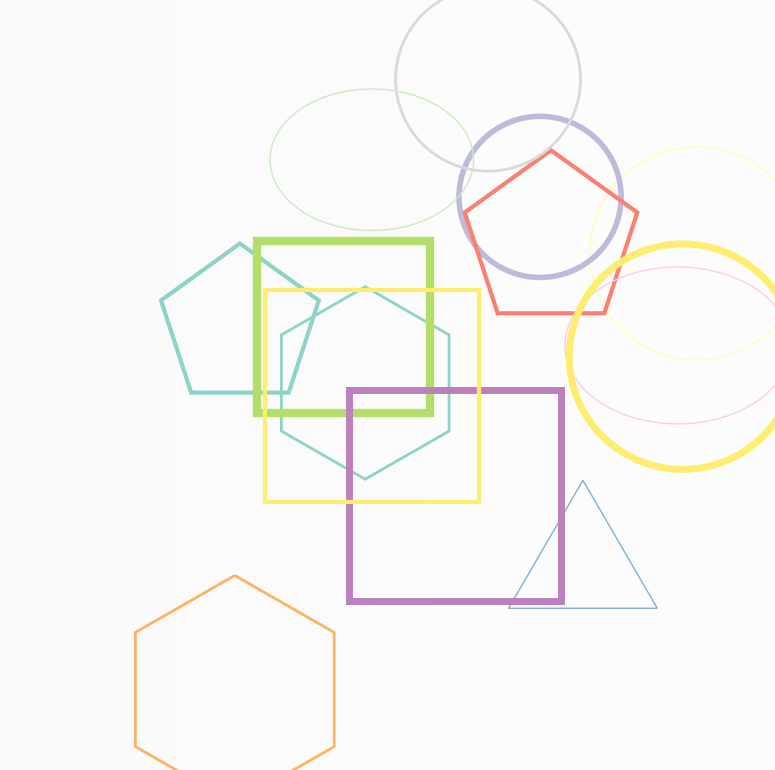[{"shape": "hexagon", "thickness": 1, "radius": 0.62, "center": [0.471, 0.503]}, {"shape": "pentagon", "thickness": 1.5, "radius": 0.54, "center": [0.31, 0.577]}, {"shape": "circle", "thickness": 0.5, "radius": 0.69, "center": [0.899, 0.671]}, {"shape": "circle", "thickness": 2, "radius": 0.52, "center": [0.697, 0.744]}, {"shape": "pentagon", "thickness": 1.5, "radius": 0.59, "center": [0.711, 0.688]}, {"shape": "triangle", "thickness": 0.5, "radius": 0.55, "center": [0.752, 0.265]}, {"shape": "hexagon", "thickness": 1, "radius": 0.74, "center": [0.303, 0.105]}, {"shape": "square", "thickness": 3, "radius": 0.56, "center": [0.444, 0.575]}, {"shape": "oval", "thickness": 0.5, "radius": 0.73, "center": [0.874, 0.551]}, {"shape": "circle", "thickness": 1, "radius": 0.6, "center": [0.63, 0.897]}, {"shape": "square", "thickness": 2.5, "radius": 0.68, "center": [0.587, 0.357]}, {"shape": "oval", "thickness": 0.5, "radius": 0.66, "center": [0.48, 0.793]}, {"shape": "circle", "thickness": 2.5, "radius": 0.73, "center": [0.881, 0.537]}, {"shape": "square", "thickness": 1.5, "radius": 0.69, "center": [0.48, 0.486]}]